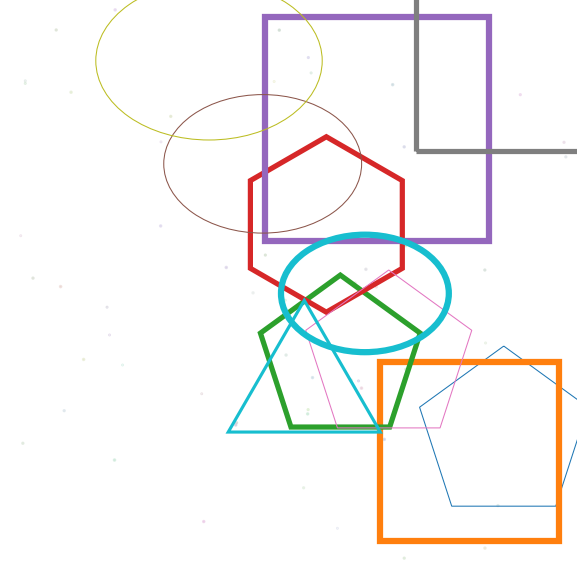[{"shape": "pentagon", "thickness": 0.5, "radius": 0.77, "center": [0.872, 0.247]}, {"shape": "square", "thickness": 3, "radius": 0.77, "center": [0.814, 0.217]}, {"shape": "pentagon", "thickness": 2.5, "radius": 0.73, "center": [0.589, 0.377]}, {"shape": "hexagon", "thickness": 2.5, "radius": 0.76, "center": [0.565, 0.61]}, {"shape": "square", "thickness": 3, "radius": 0.97, "center": [0.653, 0.776]}, {"shape": "oval", "thickness": 0.5, "radius": 0.86, "center": [0.455, 0.715]}, {"shape": "pentagon", "thickness": 0.5, "radius": 0.76, "center": [0.673, 0.38]}, {"shape": "square", "thickness": 2.5, "radius": 0.8, "center": [0.88, 0.898]}, {"shape": "oval", "thickness": 0.5, "radius": 0.98, "center": [0.362, 0.894]}, {"shape": "triangle", "thickness": 1.5, "radius": 0.76, "center": [0.527, 0.327]}, {"shape": "oval", "thickness": 3, "radius": 0.73, "center": [0.632, 0.491]}]